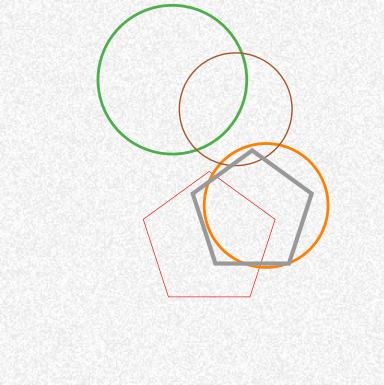[{"shape": "pentagon", "thickness": 0.5, "radius": 0.9, "center": [0.543, 0.375]}, {"shape": "circle", "thickness": 2, "radius": 0.97, "center": [0.448, 0.793]}, {"shape": "circle", "thickness": 2, "radius": 0.8, "center": [0.691, 0.466]}, {"shape": "circle", "thickness": 1, "radius": 0.73, "center": [0.612, 0.716]}, {"shape": "pentagon", "thickness": 3, "radius": 0.81, "center": [0.655, 0.447]}]